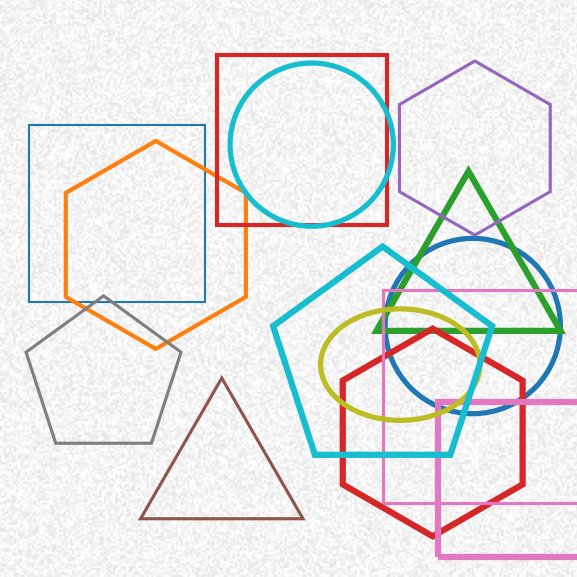[{"shape": "circle", "thickness": 2.5, "radius": 0.76, "center": [0.819, 0.435]}, {"shape": "square", "thickness": 1, "radius": 0.77, "center": [0.203, 0.63]}, {"shape": "hexagon", "thickness": 2, "radius": 0.9, "center": [0.27, 0.575]}, {"shape": "triangle", "thickness": 3, "radius": 0.92, "center": [0.811, 0.518]}, {"shape": "square", "thickness": 2, "radius": 0.73, "center": [0.523, 0.757]}, {"shape": "hexagon", "thickness": 3, "radius": 0.9, "center": [0.749, 0.25]}, {"shape": "hexagon", "thickness": 1.5, "radius": 0.75, "center": [0.822, 0.743]}, {"shape": "triangle", "thickness": 1.5, "radius": 0.81, "center": [0.384, 0.182]}, {"shape": "square", "thickness": 3, "radius": 0.67, "center": [0.893, 0.169]}, {"shape": "square", "thickness": 1.5, "radius": 0.92, "center": [0.848, 0.313]}, {"shape": "pentagon", "thickness": 1.5, "radius": 0.71, "center": [0.179, 0.346]}, {"shape": "oval", "thickness": 2.5, "radius": 0.69, "center": [0.693, 0.368]}, {"shape": "pentagon", "thickness": 3, "radius": 1.0, "center": [0.663, 0.373]}, {"shape": "circle", "thickness": 2.5, "radius": 0.71, "center": [0.54, 0.749]}]